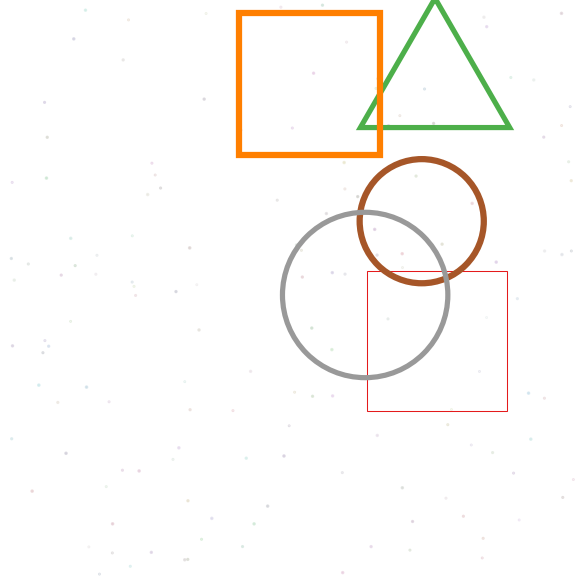[{"shape": "square", "thickness": 0.5, "radius": 0.61, "center": [0.757, 0.409]}, {"shape": "triangle", "thickness": 2.5, "radius": 0.75, "center": [0.753, 0.853]}, {"shape": "square", "thickness": 3, "radius": 0.61, "center": [0.535, 0.854]}, {"shape": "circle", "thickness": 3, "radius": 0.54, "center": [0.73, 0.616]}, {"shape": "circle", "thickness": 2.5, "radius": 0.72, "center": [0.632, 0.488]}]